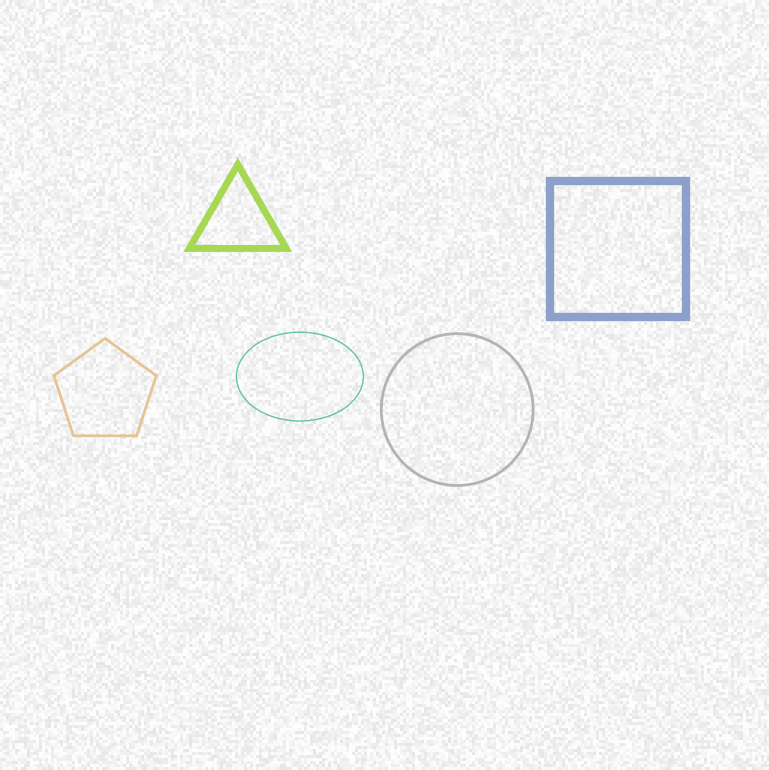[{"shape": "oval", "thickness": 0.5, "radius": 0.41, "center": [0.389, 0.511]}, {"shape": "square", "thickness": 3, "radius": 0.44, "center": [0.803, 0.676]}, {"shape": "triangle", "thickness": 2.5, "radius": 0.36, "center": [0.309, 0.714]}, {"shape": "pentagon", "thickness": 1, "radius": 0.35, "center": [0.136, 0.491]}, {"shape": "circle", "thickness": 1, "radius": 0.49, "center": [0.594, 0.468]}]